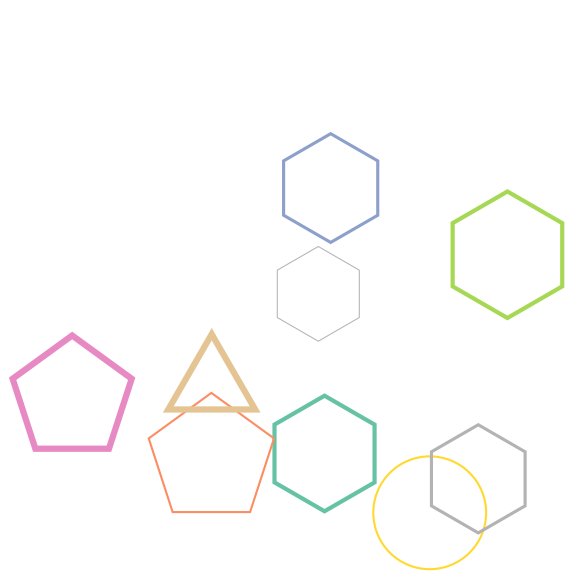[{"shape": "hexagon", "thickness": 2, "radius": 0.5, "center": [0.562, 0.214]}, {"shape": "pentagon", "thickness": 1, "radius": 0.57, "center": [0.366, 0.205]}, {"shape": "hexagon", "thickness": 1.5, "radius": 0.47, "center": [0.573, 0.673]}, {"shape": "pentagon", "thickness": 3, "radius": 0.54, "center": [0.125, 0.31]}, {"shape": "hexagon", "thickness": 2, "radius": 0.55, "center": [0.879, 0.558]}, {"shape": "circle", "thickness": 1, "radius": 0.49, "center": [0.744, 0.111]}, {"shape": "triangle", "thickness": 3, "radius": 0.43, "center": [0.367, 0.334]}, {"shape": "hexagon", "thickness": 1.5, "radius": 0.47, "center": [0.828, 0.17]}, {"shape": "hexagon", "thickness": 0.5, "radius": 0.41, "center": [0.551, 0.49]}]